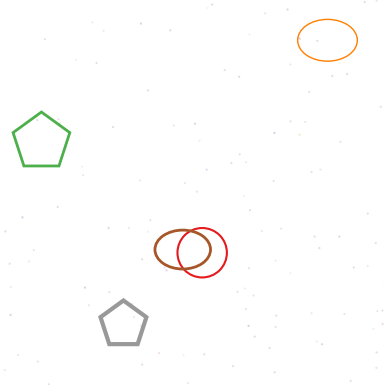[{"shape": "circle", "thickness": 1.5, "radius": 0.32, "center": [0.525, 0.344]}, {"shape": "pentagon", "thickness": 2, "radius": 0.39, "center": [0.108, 0.632]}, {"shape": "oval", "thickness": 1, "radius": 0.39, "center": [0.851, 0.895]}, {"shape": "oval", "thickness": 2, "radius": 0.36, "center": [0.475, 0.352]}, {"shape": "pentagon", "thickness": 3, "radius": 0.31, "center": [0.321, 0.157]}]